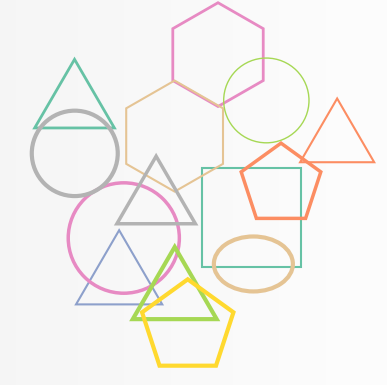[{"shape": "square", "thickness": 1.5, "radius": 0.64, "center": [0.649, 0.435]}, {"shape": "triangle", "thickness": 2, "radius": 0.59, "center": [0.192, 0.727]}, {"shape": "triangle", "thickness": 1.5, "radius": 0.55, "center": [0.87, 0.634]}, {"shape": "pentagon", "thickness": 2.5, "radius": 0.54, "center": [0.725, 0.52]}, {"shape": "triangle", "thickness": 1.5, "radius": 0.64, "center": [0.307, 0.274]}, {"shape": "circle", "thickness": 2.5, "radius": 0.72, "center": [0.319, 0.382]}, {"shape": "hexagon", "thickness": 2, "radius": 0.67, "center": [0.563, 0.858]}, {"shape": "circle", "thickness": 1, "radius": 0.55, "center": [0.687, 0.739]}, {"shape": "triangle", "thickness": 3, "radius": 0.62, "center": [0.451, 0.234]}, {"shape": "pentagon", "thickness": 3, "radius": 0.62, "center": [0.485, 0.15]}, {"shape": "oval", "thickness": 3, "radius": 0.51, "center": [0.654, 0.314]}, {"shape": "hexagon", "thickness": 1.5, "radius": 0.72, "center": [0.451, 0.647]}, {"shape": "triangle", "thickness": 2.5, "radius": 0.58, "center": [0.403, 0.477]}, {"shape": "circle", "thickness": 3, "radius": 0.55, "center": [0.193, 0.602]}]